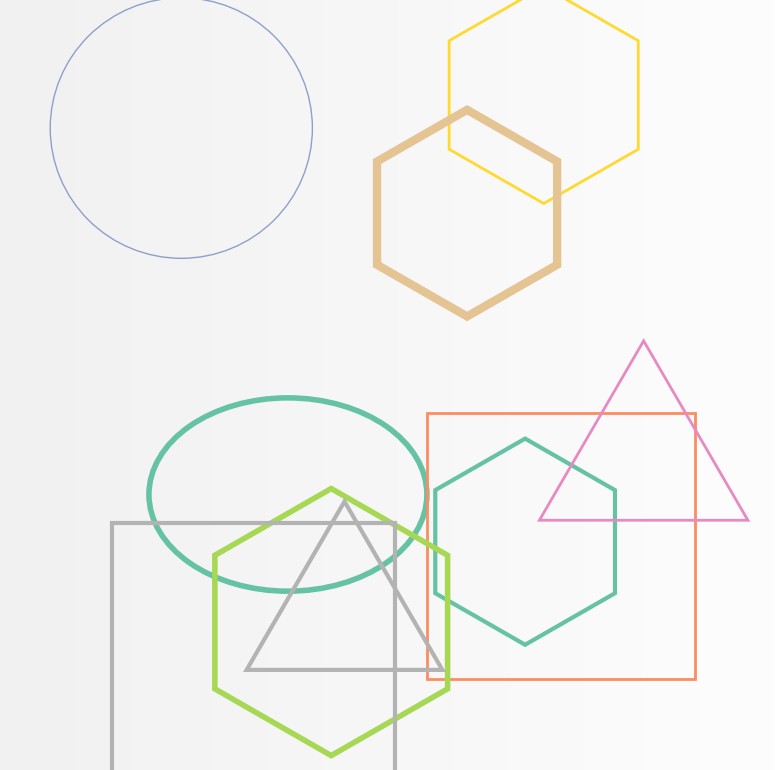[{"shape": "hexagon", "thickness": 1.5, "radius": 0.67, "center": [0.678, 0.297]}, {"shape": "oval", "thickness": 2, "radius": 0.9, "center": [0.371, 0.358]}, {"shape": "square", "thickness": 1, "radius": 0.86, "center": [0.724, 0.291]}, {"shape": "circle", "thickness": 0.5, "radius": 0.85, "center": [0.234, 0.834]}, {"shape": "triangle", "thickness": 1, "radius": 0.78, "center": [0.831, 0.402]}, {"shape": "hexagon", "thickness": 2, "radius": 0.87, "center": [0.427, 0.192]}, {"shape": "hexagon", "thickness": 1, "radius": 0.7, "center": [0.702, 0.877]}, {"shape": "hexagon", "thickness": 3, "radius": 0.67, "center": [0.603, 0.723]}, {"shape": "triangle", "thickness": 1.5, "radius": 0.73, "center": [0.444, 0.203]}, {"shape": "square", "thickness": 1.5, "radius": 0.91, "center": [0.328, 0.138]}]